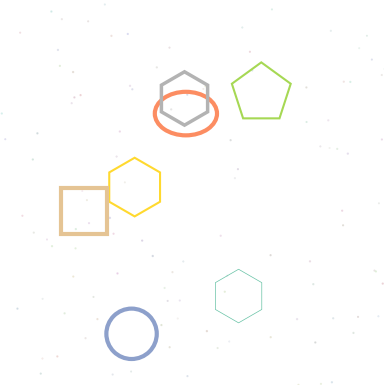[{"shape": "hexagon", "thickness": 0.5, "radius": 0.35, "center": [0.62, 0.231]}, {"shape": "oval", "thickness": 3, "radius": 0.4, "center": [0.483, 0.705]}, {"shape": "circle", "thickness": 3, "radius": 0.33, "center": [0.342, 0.133]}, {"shape": "pentagon", "thickness": 1.5, "radius": 0.4, "center": [0.679, 0.758]}, {"shape": "hexagon", "thickness": 1.5, "radius": 0.38, "center": [0.35, 0.514]}, {"shape": "square", "thickness": 3, "radius": 0.3, "center": [0.219, 0.453]}, {"shape": "hexagon", "thickness": 2.5, "radius": 0.35, "center": [0.479, 0.744]}]